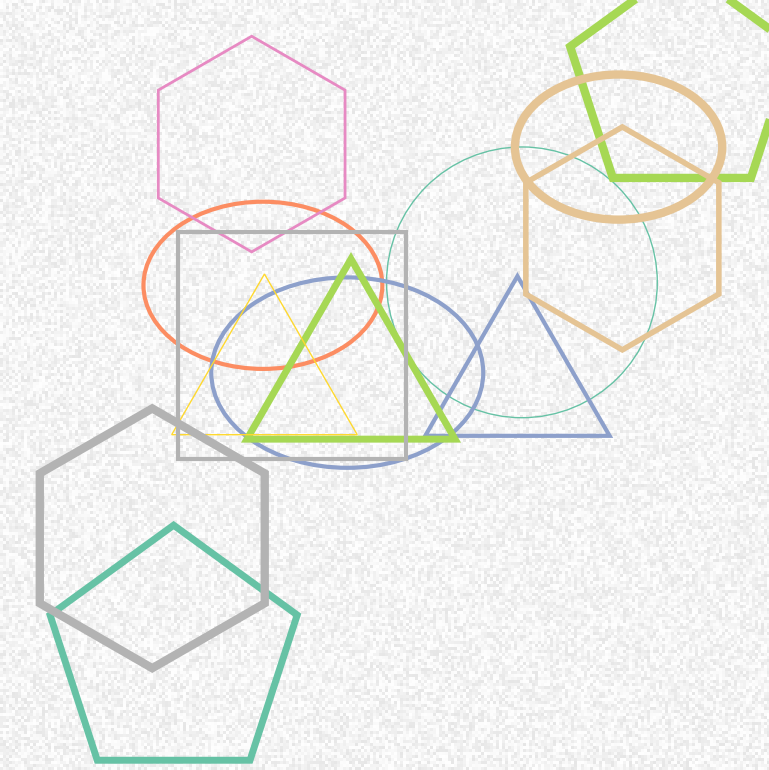[{"shape": "circle", "thickness": 0.5, "radius": 0.88, "center": [0.678, 0.633]}, {"shape": "pentagon", "thickness": 2.5, "radius": 0.84, "center": [0.225, 0.149]}, {"shape": "oval", "thickness": 1.5, "radius": 0.78, "center": [0.341, 0.629]}, {"shape": "triangle", "thickness": 1.5, "radius": 0.69, "center": [0.672, 0.503]}, {"shape": "oval", "thickness": 1.5, "radius": 0.88, "center": [0.451, 0.516]}, {"shape": "hexagon", "thickness": 1, "radius": 0.7, "center": [0.327, 0.813]}, {"shape": "pentagon", "thickness": 3, "radius": 0.76, "center": [0.886, 0.892]}, {"shape": "triangle", "thickness": 2.5, "radius": 0.78, "center": [0.456, 0.508]}, {"shape": "triangle", "thickness": 0.5, "radius": 0.7, "center": [0.343, 0.505]}, {"shape": "oval", "thickness": 3, "radius": 0.67, "center": [0.803, 0.809]}, {"shape": "hexagon", "thickness": 2, "radius": 0.72, "center": [0.808, 0.69]}, {"shape": "square", "thickness": 1.5, "radius": 0.74, "center": [0.379, 0.551]}, {"shape": "hexagon", "thickness": 3, "radius": 0.84, "center": [0.198, 0.301]}]